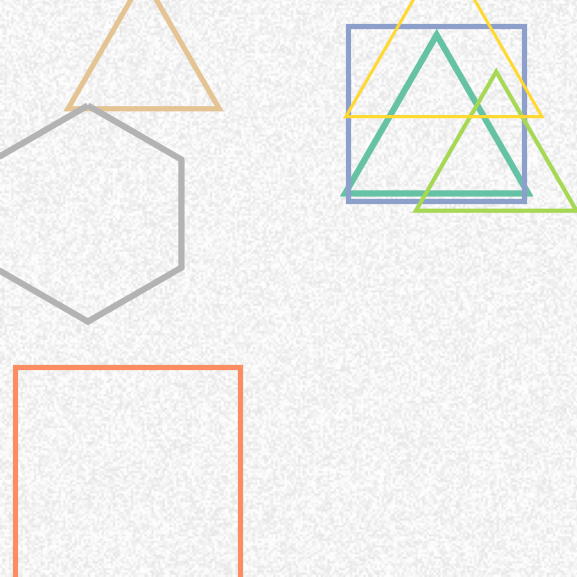[{"shape": "triangle", "thickness": 3, "radius": 0.92, "center": [0.756, 0.756]}, {"shape": "square", "thickness": 2.5, "radius": 0.98, "center": [0.221, 0.169]}, {"shape": "square", "thickness": 2.5, "radius": 0.76, "center": [0.754, 0.802]}, {"shape": "triangle", "thickness": 2, "radius": 0.8, "center": [0.859, 0.715]}, {"shape": "triangle", "thickness": 1.5, "radius": 0.98, "center": [0.769, 0.895]}, {"shape": "triangle", "thickness": 2.5, "radius": 0.76, "center": [0.249, 0.886]}, {"shape": "hexagon", "thickness": 3, "radius": 0.94, "center": [0.152, 0.629]}]